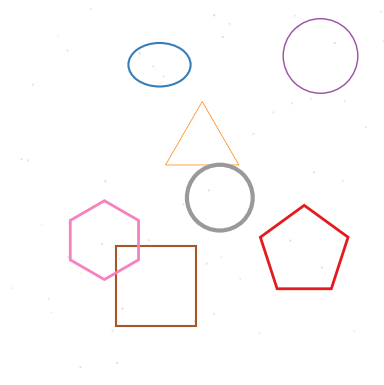[{"shape": "pentagon", "thickness": 2, "radius": 0.6, "center": [0.79, 0.347]}, {"shape": "oval", "thickness": 1.5, "radius": 0.4, "center": [0.414, 0.832]}, {"shape": "circle", "thickness": 1, "radius": 0.48, "center": [0.832, 0.855]}, {"shape": "triangle", "thickness": 0.5, "radius": 0.55, "center": [0.525, 0.626]}, {"shape": "square", "thickness": 1.5, "radius": 0.52, "center": [0.406, 0.256]}, {"shape": "hexagon", "thickness": 2, "radius": 0.51, "center": [0.271, 0.376]}, {"shape": "circle", "thickness": 3, "radius": 0.43, "center": [0.571, 0.487]}]